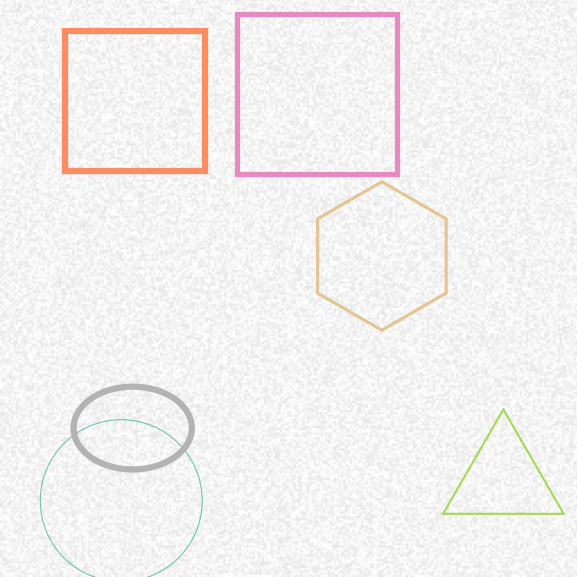[{"shape": "circle", "thickness": 0.5, "radius": 0.7, "center": [0.21, 0.132]}, {"shape": "square", "thickness": 3, "radius": 0.61, "center": [0.233, 0.824]}, {"shape": "square", "thickness": 2.5, "radius": 0.69, "center": [0.549, 0.837]}, {"shape": "triangle", "thickness": 1, "radius": 0.6, "center": [0.872, 0.17]}, {"shape": "hexagon", "thickness": 1.5, "radius": 0.64, "center": [0.661, 0.556]}, {"shape": "oval", "thickness": 3, "radius": 0.51, "center": [0.23, 0.258]}]